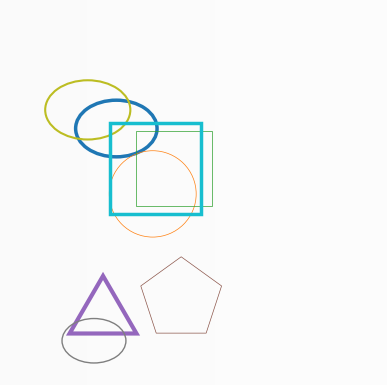[{"shape": "oval", "thickness": 2.5, "radius": 0.53, "center": [0.3, 0.666]}, {"shape": "circle", "thickness": 0.5, "radius": 0.56, "center": [0.394, 0.496]}, {"shape": "square", "thickness": 0.5, "radius": 0.49, "center": [0.449, 0.563]}, {"shape": "triangle", "thickness": 3, "radius": 0.5, "center": [0.266, 0.184]}, {"shape": "pentagon", "thickness": 0.5, "radius": 0.55, "center": [0.468, 0.223]}, {"shape": "oval", "thickness": 1, "radius": 0.41, "center": [0.243, 0.115]}, {"shape": "oval", "thickness": 1.5, "radius": 0.55, "center": [0.226, 0.715]}, {"shape": "square", "thickness": 2.5, "radius": 0.59, "center": [0.401, 0.562]}]